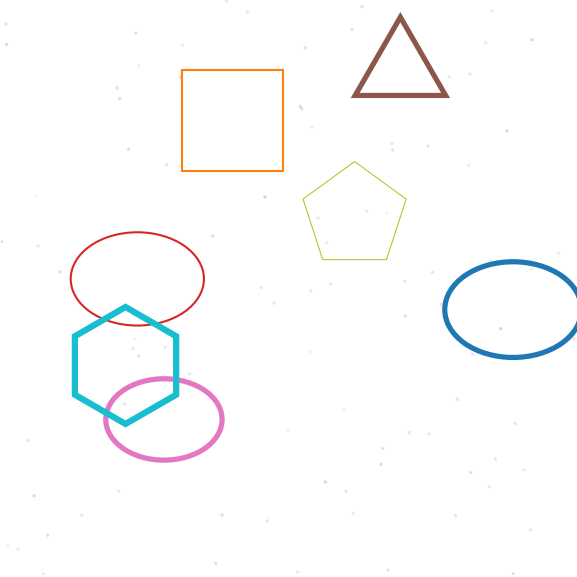[{"shape": "oval", "thickness": 2.5, "radius": 0.59, "center": [0.889, 0.463]}, {"shape": "square", "thickness": 1, "radius": 0.44, "center": [0.402, 0.791]}, {"shape": "oval", "thickness": 1, "radius": 0.58, "center": [0.238, 0.516]}, {"shape": "triangle", "thickness": 2.5, "radius": 0.45, "center": [0.693, 0.879]}, {"shape": "oval", "thickness": 2.5, "radius": 0.5, "center": [0.284, 0.273]}, {"shape": "pentagon", "thickness": 0.5, "radius": 0.47, "center": [0.614, 0.625]}, {"shape": "hexagon", "thickness": 3, "radius": 0.51, "center": [0.217, 0.366]}]